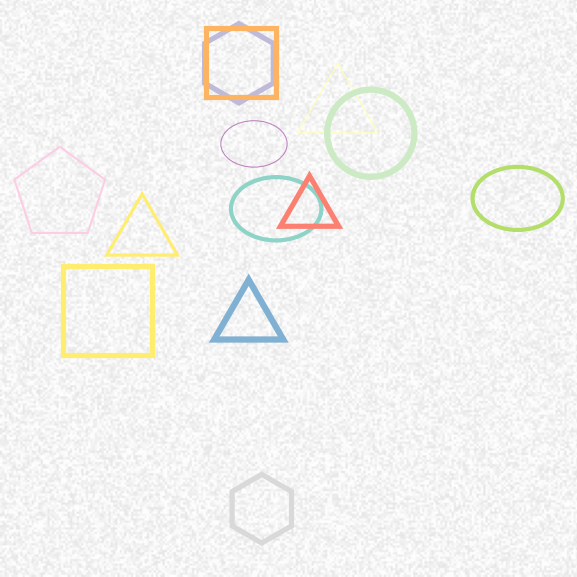[{"shape": "oval", "thickness": 2, "radius": 0.39, "center": [0.478, 0.638]}, {"shape": "triangle", "thickness": 0.5, "radius": 0.4, "center": [0.585, 0.809]}, {"shape": "hexagon", "thickness": 2.5, "radius": 0.34, "center": [0.414, 0.89]}, {"shape": "triangle", "thickness": 2.5, "radius": 0.29, "center": [0.536, 0.636]}, {"shape": "triangle", "thickness": 3, "radius": 0.35, "center": [0.431, 0.446]}, {"shape": "square", "thickness": 2.5, "radius": 0.3, "center": [0.417, 0.891]}, {"shape": "oval", "thickness": 2, "radius": 0.39, "center": [0.896, 0.656]}, {"shape": "pentagon", "thickness": 1, "radius": 0.41, "center": [0.103, 0.663]}, {"shape": "hexagon", "thickness": 2.5, "radius": 0.3, "center": [0.453, 0.118]}, {"shape": "oval", "thickness": 0.5, "radius": 0.29, "center": [0.44, 0.75]}, {"shape": "circle", "thickness": 3, "radius": 0.38, "center": [0.642, 0.768]}, {"shape": "triangle", "thickness": 1.5, "radius": 0.35, "center": [0.246, 0.593]}, {"shape": "square", "thickness": 2.5, "radius": 0.39, "center": [0.186, 0.461]}]